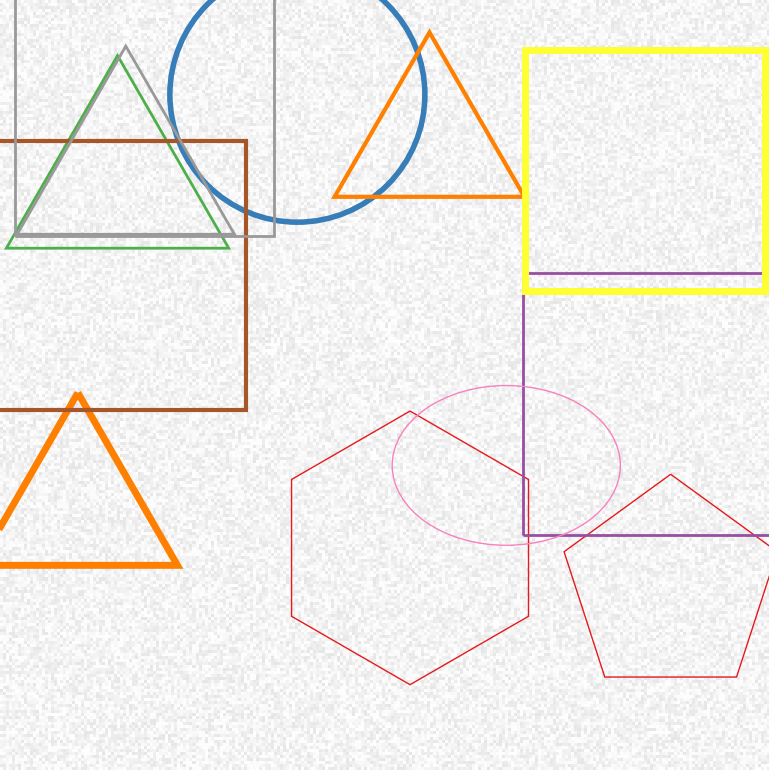[{"shape": "hexagon", "thickness": 0.5, "radius": 0.89, "center": [0.533, 0.288]}, {"shape": "pentagon", "thickness": 0.5, "radius": 0.73, "center": [0.871, 0.238]}, {"shape": "circle", "thickness": 2, "radius": 0.83, "center": [0.386, 0.877]}, {"shape": "triangle", "thickness": 1, "radius": 0.83, "center": [0.153, 0.761]}, {"shape": "square", "thickness": 1, "radius": 0.85, "center": [0.849, 0.475]}, {"shape": "triangle", "thickness": 2.5, "radius": 0.75, "center": [0.101, 0.34]}, {"shape": "triangle", "thickness": 1.5, "radius": 0.71, "center": [0.558, 0.816]}, {"shape": "square", "thickness": 2.5, "radius": 0.78, "center": [0.838, 0.779]}, {"shape": "square", "thickness": 1.5, "radius": 0.87, "center": [0.144, 0.642]}, {"shape": "oval", "thickness": 0.5, "radius": 0.74, "center": [0.658, 0.396]}, {"shape": "triangle", "thickness": 1, "radius": 0.81, "center": [0.163, 0.777]}, {"shape": "square", "thickness": 1, "radius": 0.84, "center": [0.188, 0.861]}]